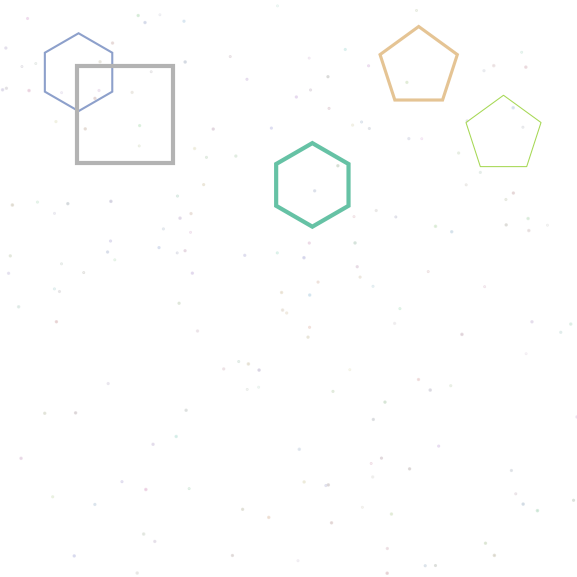[{"shape": "hexagon", "thickness": 2, "radius": 0.36, "center": [0.541, 0.679]}, {"shape": "hexagon", "thickness": 1, "radius": 0.34, "center": [0.136, 0.874]}, {"shape": "pentagon", "thickness": 0.5, "radius": 0.34, "center": [0.872, 0.766]}, {"shape": "pentagon", "thickness": 1.5, "radius": 0.35, "center": [0.725, 0.883]}, {"shape": "square", "thickness": 2, "radius": 0.42, "center": [0.217, 0.801]}]